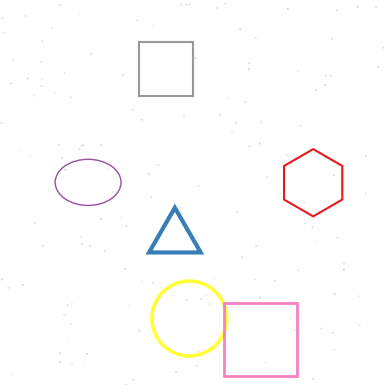[{"shape": "hexagon", "thickness": 1.5, "radius": 0.44, "center": [0.813, 0.525]}, {"shape": "triangle", "thickness": 3, "radius": 0.39, "center": [0.454, 0.383]}, {"shape": "oval", "thickness": 1, "radius": 0.43, "center": [0.229, 0.526]}, {"shape": "circle", "thickness": 2.5, "radius": 0.49, "center": [0.492, 0.173]}, {"shape": "square", "thickness": 2, "radius": 0.47, "center": [0.678, 0.117]}, {"shape": "square", "thickness": 1.5, "radius": 0.35, "center": [0.431, 0.821]}]